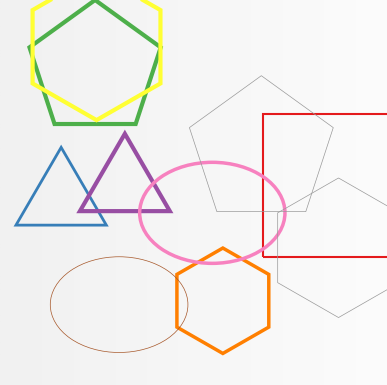[{"shape": "square", "thickness": 1.5, "radius": 0.92, "center": [0.863, 0.518]}, {"shape": "triangle", "thickness": 2, "radius": 0.67, "center": [0.158, 0.483]}, {"shape": "pentagon", "thickness": 3, "radius": 0.89, "center": [0.245, 0.822]}, {"shape": "triangle", "thickness": 3, "radius": 0.67, "center": [0.322, 0.519]}, {"shape": "hexagon", "thickness": 2.5, "radius": 0.68, "center": [0.575, 0.219]}, {"shape": "hexagon", "thickness": 3, "radius": 0.95, "center": [0.249, 0.879]}, {"shape": "oval", "thickness": 0.5, "radius": 0.89, "center": [0.307, 0.209]}, {"shape": "oval", "thickness": 2.5, "radius": 0.94, "center": [0.548, 0.447]}, {"shape": "hexagon", "thickness": 0.5, "radius": 0.91, "center": [0.874, 0.356]}, {"shape": "pentagon", "thickness": 0.5, "radius": 0.98, "center": [0.674, 0.608]}]